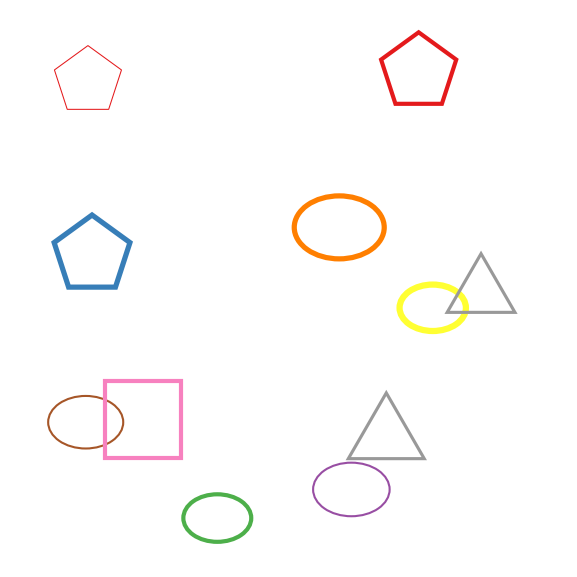[{"shape": "pentagon", "thickness": 0.5, "radius": 0.31, "center": [0.152, 0.859]}, {"shape": "pentagon", "thickness": 2, "radius": 0.34, "center": [0.725, 0.875]}, {"shape": "pentagon", "thickness": 2.5, "radius": 0.35, "center": [0.159, 0.558]}, {"shape": "oval", "thickness": 2, "radius": 0.29, "center": [0.376, 0.102]}, {"shape": "oval", "thickness": 1, "radius": 0.33, "center": [0.608, 0.152]}, {"shape": "oval", "thickness": 2.5, "radius": 0.39, "center": [0.587, 0.605]}, {"shape": "oval", "thickness": 3, "radius": 0.29, "center": [0.749, 0.466]}, {"shape": "oval", "thickness": 1, "radius": 0.32, "center": [0.148, 0.268]}, {"shape": "square", "thickness": 2, "radius": 0.33, "center": [0.248, 0.273]}, {"shape": "triangle", "thickness": 1.5, "radius": 0.38, "center": [0.669, 0.243]}, {"shape": "triangle", "thickness": 1.5, "radius": 0.34, "center": [0.833, 0.492]}]